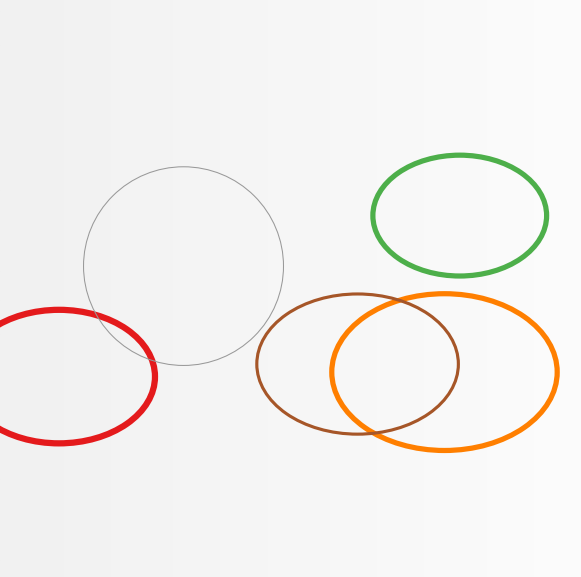[{"shape": "oval", "thickness": 3, "radius": 0.83, "center": [0.101, 0.347]}, {"shape": "oval", "thickness": 2.5, "radius": 0.75, "center": [0.791, 0.626]}, {"shape": "oval", "thickness": 2.5, "radius": 0.97, "center": [0.765, 0.355]}, {"shape": "oval", "thickness": 1.5, "radius": 0.87, "center": [0.615, 0.369]}, {"shape": "circle", "thickness": 0.5, "radius": 0.86, "center": [0.316, 0.538]}]